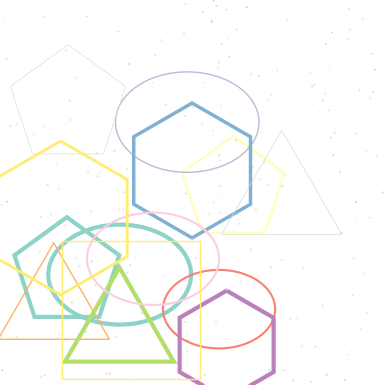[{"shape": "oval", "thickness": 3, "radius": 0.93, "center": [0.311, 0.287]}, {"shape": "pentagon", "thickness": 3, "radius": 0.72, "center": [0.174, 0.293]}, {"shape": "pentagon", "thickness": 1.5, "radius": 0.7, "center": [0.606, 0.508]}, {"shape": "oval", "thickness": 1, "radius": 0.93, "center": [0.486, 0.683]}, {"shape": "oval", "thickness": 1.5, "radius": 0.73, "center": [0.569, 0.197]}, {"shape": "hexagon", "thickness": 2.5, "radius": 0.88, "center": [0.499, 0.557]}, {"shape": "triangle", "thickness": 1, "radius": 0.83, "center": [0.14, 0.202]}, {"shape": "triangle", "thickness": 3, "radius": 0.82, "center": [0.31, 0.142]}, {"shape": "oval", "thickness": 1.5, "radius": 0.86, "center": [0.398, 0.328]}, {"shape": "triangle", "thickness": 0.5, "radius": 0.9, "center": [0.732, 0.481]}, {"shape": "hexagon", "thickness": 3, "radius": 0.7, "center": [0.589, 0.104]}, {"shape": "pentagon", "thickness": 0.5, "radius": 0.78, "center": [0.177, 0.727]}, {"shape": "square", "thickness": 1, "radius": 0.9, "center": [0.341, 0.195]}, {"shape": "hexagon", "thickness": 2, "radius": 1.0, "center": [0.157, 0.434]}]